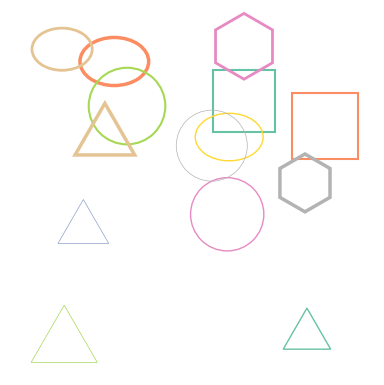[{"shape": "square", "thickness": 1.5, "radius": 0.4, "center": [0.634, 0.737]}, {"shape": "triangle", "thickness": 1, "radius": 0.36, "center": [0.797, 0.129]}, {"shape": "oval", "thickness": 2.5, "radius": 0.45, "center": [0.297, 0.84]}, {"shape": "square", "thickness": 1.5, "radius": 0.43, "center": [0.844, 0.673]}, {"shape": "triangle", "thickness": 0.5, "radius": 0.38, "center": [0.216, 0.406]}, {"shape": "hexagon", "thickness": 2, "radius": 0.43, "center": [0.634, 0.88]}, {"shape": "circle", "thickness": 1, "radius": 0.48, "center": [0.59, 0.443]}, {"shape": "triangle", "thickness": 0.5, "radius": 0.5, "center": [0.167, 0.108]}, {"shape": "circle", "thickness": 1.5, "radius": 0.5, "center": [0.33, 0.725]}, {"shape": "oval", "thickness": 1, "radius": 0.44, "center": [0.595, 0.644]}, {"shape": "oval", "thickness": 2, "radius": 0.39, "center": [0.161, 0.872]}, {"shape": "triangle", "thickness": 2.5, "radius": 0.45, "center": [0.272, 0.642]}, {"shape": "hexagon", "thickness": 2.5, "radius": 0.38, "center": [0.792, 0.525]}, {"shape": "circle", "thickness": 0.5, "radius": 0.46, "center": [0.55, 0.622]}]